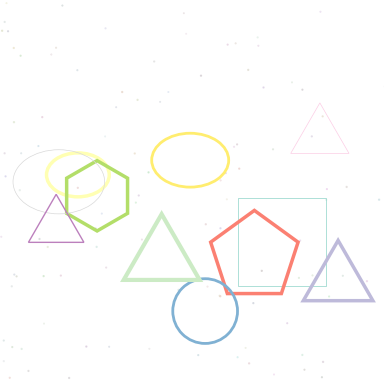[{"shape": "square", "thickness": 0.5, "radius": 0.58, "center": [0.732, 0.372]}, {"shape": "oval", "thickness": 2.5, "radius": 0.41, "center": [0.202, 0.546]}, {"shape": "triangle", "thickness": 2.5, "radius": 0.52, "center": [0.878, 0.271]}, {"shape": "pentagon", "thickness": 2.5, "radius": 0.6, "center": [0.661, 0.334]}, {"shape": "circle", "thickness": 2, "radius": 0.42, "center": [0.533, 0.192]}, {"shape": "hexagon", "thickness": 2.5, "radius": 0.46, "center": [0.252, 0.491]}, {"shape": "triangle", "thickness": 0.5, "radius": 0.44, "center": [0.831, 0.645]}, {"shape": "oval", "thickness": 0.5, "radius": 0.59, "center": [0.153, 0.528]}, {"shape": "triangle", "thickness": 1, "radius": 0.42, "center": [0.146, 0.412]}, {"shape": "triangle", "thickness": 3, "radius": 0.57, "center": [0.42, 0.33]}, {"shape": "oval", "thickness": 2, "radius": 0.5, "center": [0.494, 0.584]}]